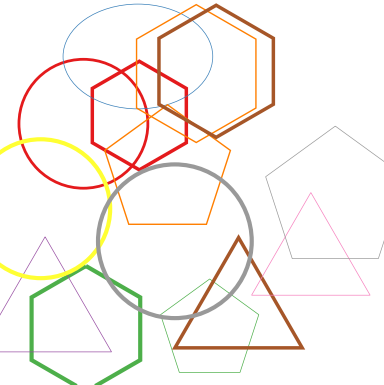[{"shape": "circle", "thickness": 2, "radius": 0.84, "center": [0.217, 0.679]}, {"shape": "hexagon", "thickness": 2.5, "radius": 0.71, "center": [0.362, 0.7]}, {"shape": "oval", "thickness": 0.5, "radius": 0.97, "center": [0.358, 0.853]}, {"shape": "hexagon", "thickness": 3, "radius": 0.81, "center": [0.223, 0.146]}, {"shape": "pentagon", "thickness": 0.5, "radius": 0.67, "center": [0.545, 0.141]}, {"shape": "triangle", "thickness": 0.5, "radius": 1.0, "center": [0.117, 0.186]}, {"shape": "pentagon", "thickness": 1, "radius": 0.86, "center": [0.435, 0.556]}, {"shape": "hexagon", "thickness": 1, "radius": 0.9, "center": [0.51, 0.809]}, {"shape": "circle", "thickness": 3, "radius": 0.9, "center": [0.106, 0.458]}, {"shape": "triangle", "thickness": 2.5, "radius": 0.95, "center": [0.62, 0.192]}, {"shape": "hexagon", "thickness": 2.5, "radius": 0.86, "center": [0.561, 0.815]}, {"shape": "triangle", "thickness": 0.5, "radius": 0.89, "center": [0.807, 0.322]}, {"shape": "circle", "thickness": 3, "radius": 1.0, "center": [0.454, 0.373]}, {"shape": "pentagon", "thickness": 0.5, "radius": 0.95, "center": [0.871, 0.482]}]